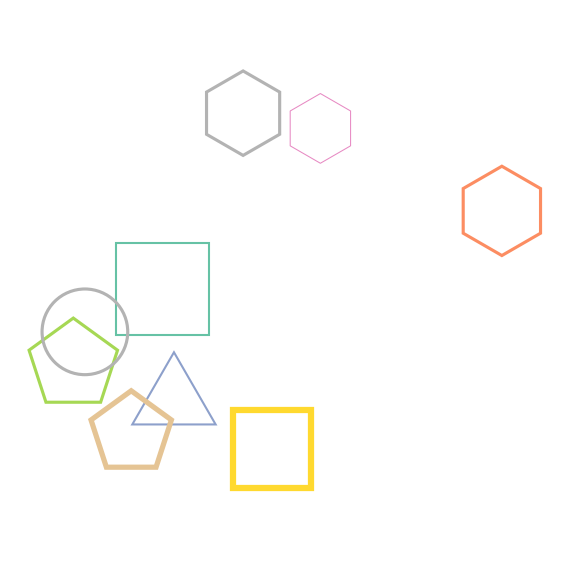[{"shape": "square", "thickness": 1, "radius": 0.4, "center": [0.282, 0.499]}, {"shape": "hexagon", "thickness": 1.5, "radius": 0.39, "center": [0.869, 0.634]}, {"shape": "triangle", "thickness": 1, "radius": 0.42, "center": [0.301, 0.306]}, {"shape": "hexagon", "thickness": 0.5, "radius": 0.3, "center": [0.555, 0.777]}, {"shape": "pentagon", "thickness": 1.5, "radius": 0.4, "center": [0.127, 0.368]}, {"shape": "square", "thickness": 3, "radius": 0.34, "center": [0.471, 0.222]}, {"shape": "pentagon", "thickness": 2.5, "radius": 0.37, "center": [0.227, 0.249]}, {"shape": "circle", "thickness": 1.5, "radius": 0.37, "center": [0.147, 0.425]}, {"shape": "hexagon", "thickness": 1.5, "radius": 0.37, "center": [0.421, 0.803]}]